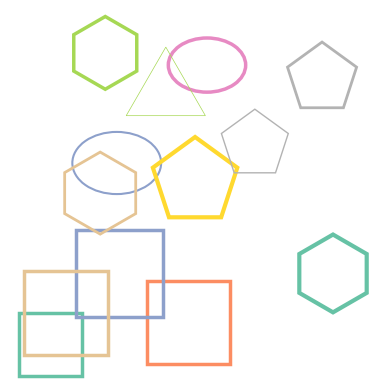[{"shape": "hexagon", "thickness": 3, "radius": 0.51, "center": [0.865, 0.29]}, {"shape": "square", "thickness": 2.5, "radius": 0.41, "center": [0.132, 0.104]}, {"shape": "square", "thickness": 2.5, "radius": 0.54, "center": [0.489, 0.163]}, {"shape": "square", "thickness": 2.5, "radius": 0.57, "center": [0.31, 0.29]}, {"shape": "oval", "thickness": 1.5, "radius": 0.58, "center": [0.303, 0.577]}, {"shape": "oval", "thickness": 2.5, "radius": 0.5, "center": [0.538, 0.831]}, {"shape": "hexagon", "thickness": 2.5, "radius": 0.47, "center": [0.273, 0.863]}, {"shape": "triangle", "thickness": 0.5, "radius": 0.59, "center": [0.431, 0.759]}, {"shape": "pentagon", "thickness": 3, "radius": 0.58, "center": [0.507, 0.529]}, {"shape": "square", "thickness": 2.5, "radius": 0.55, "center": [0.171, 0.187]}, {"shape": "hexagon", "thickness": 2, "radius": 0.53, "center": [0.26, 0.498]}, {"shape": "pentagon", "thickness": 2, "radius": 0.47, "center": [0.837, 0.796]}, {"shape": "pentagon", "thickness": 1, "radius": 0.46, "center": [0.662, 0.625]}]